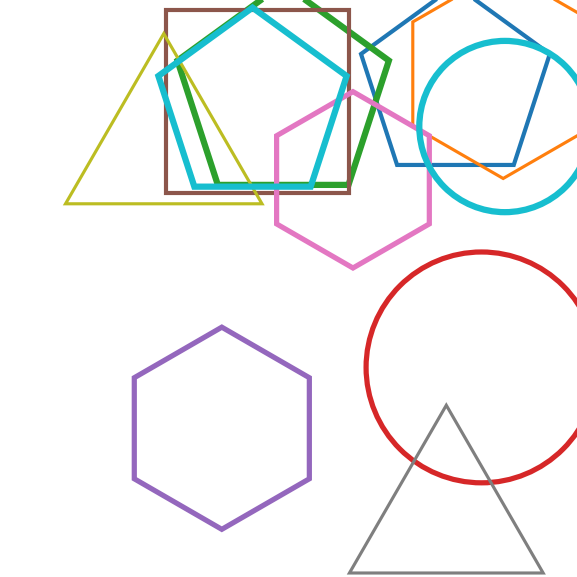[{"shape": "pentagon", "thickness": 2, "radius": 0.86, "center": [0.789, 0.853]}, {"shape": "hexagon", "thickness": 1.5, "radius": 0.9, "center": [0.871, 0.871]}, {"shape": "pentagon", "thickness": 3, "radius": 0.96, "center": [0.49, 0.835]}, {"shape": "circle", "thickness": 2.5, "radius": 1.0, "center": [0.834, 0.363]}, {"shape": "hexagon", "thickness": 2.5, "radius": 0.88, "center": [0.384, 0.258]}, {"shape": "square", "thickness": 2, "radius": 0.79, "center": [0.446, 0.823]}, {"shape": "hexagon", "thickness": 2.5, "radius": 0.76, "center": [0.611, 0.688]}, {"shape": "triangle", "thickness": 1.5, "radius": 0.97, "center": [0.773, 0.104]}, {"shape": "triangle", "thickness": 1.5, "radius": 0.98, "center": [0.284, 0.744]}, {"shape": "circle", "thickness": 3, "radius": 0.74, "center": [0.874, 0.78]}, {"shape": "pentagon", "thickness": 3, "radius": 0.86, "center": [0.437, 0.815]}]